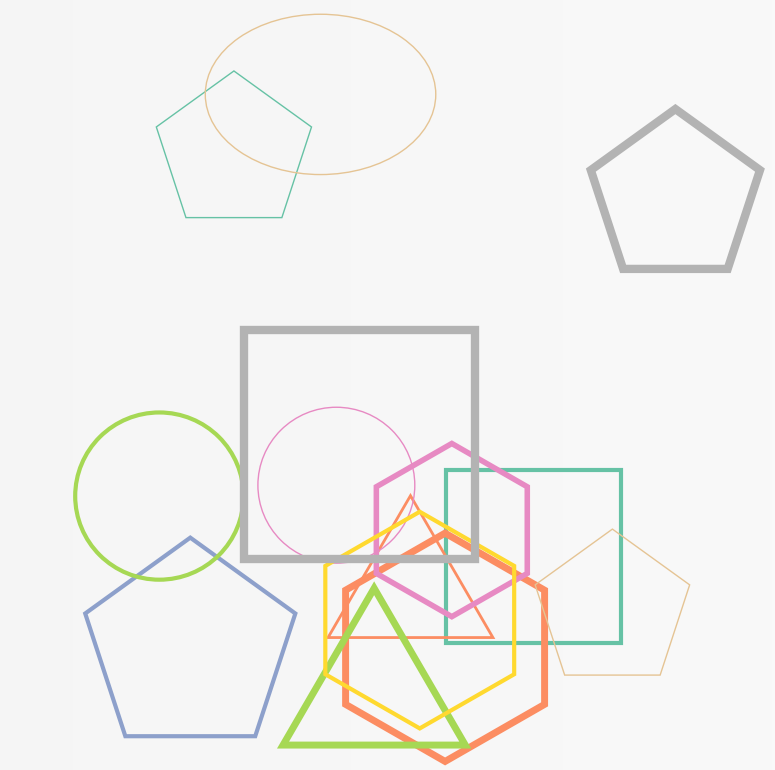[{"shape": "square", "thickness": 1.5, "radius": 0.56, "center": [0.688, 0.277]}, {"shape": "pentagon", "thickness": 0.5, "radius": 0.53, "center": [0.302, 0.803]}, {"shape": "hexagon", "thickness": 2.5, "radius": 0.74, "center": [0.574, 0.159]}, {"shape": "triangle", "thickness": 1, "radius": 0.61, "center": [0.53, 0.233]}, {"shape": "pentagon", "thickness": 1.5, "radius": 0.71, "center": [0.246, 0.159]}, {"shape": "hexagon", "thickness": 2, "radius": 0.56, "center": [0.583, 0.312]}, {"shape": "circle", "thickness": 0.5, "radius": 0.51, "center": [0.434, 0.37]}, {"shape": "circle", "thickness": 1.5, "radius": 0.54, "center": [0.206, 0.356]}, {"shape": "triangle", "thickness": 2.5, "radius": 0.68, "center": [0.483, 0.1]}, {"shape": "hexagon", "thickness": 1.5, "radius": 0.7, "center": [0.542, 0.195]}, {"shape": "pentagon", "thickness": 0.5, "radius": 0.52, "center": [0.79, 0.208]}, {"shape": "oval", "thickness": 0.5, "radius": 0.74, "center": [0.414, 0.877]}, {"shape": "pentagon", "thickness": 3, "radius": 0.57, "center": [0.871, 0.744]}, {"shape": "square", "thickness": 3, "radius": 0.74, "center": [0.464, 0.423]}]